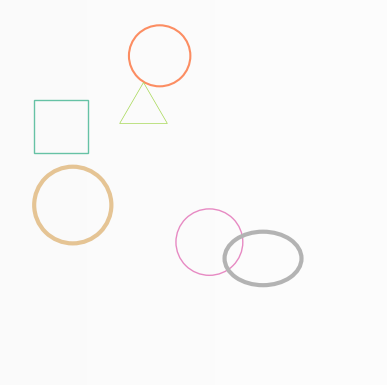[{"shape": "square", "thickness": 1, "radius": 0.35, "center": [0.157, 0.672]}, {"shape": "circle", "thickness": 1.5, "radius": 0.4, "center": [0.412, 0.855]}, {"shape": "circle", "thickness": 1, "radius": 0.43, "center": [0.54, 0.371]}, {"shape": "triangle", "thickness": 0.5, "radius": 0.36, "center": [0.37, 0.715]}, {"shape": "circle", "thickness": 3, "radius": 0.5, "center": [0.188, 0.467]}, {"shape": "oval", "thickness": 3, "radius": 0.5, "center": [0.679, 0.329]}]